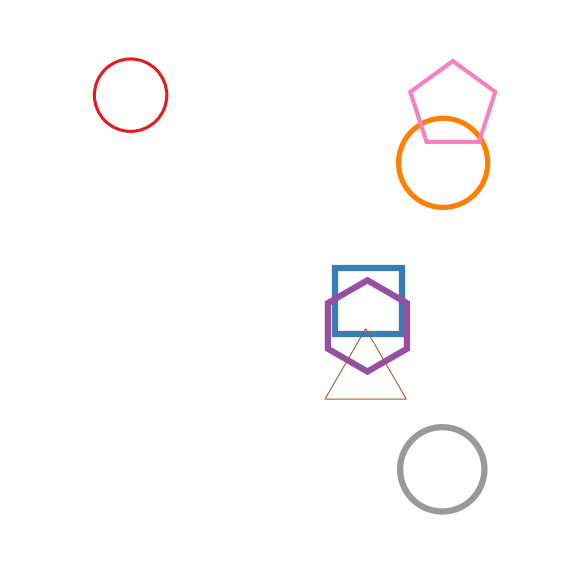[{"shape": "circle", "thickness": 1.5, "radius": 0.31, "center": [0.226, 0.834]}, {"shape": "square", "thickness": 3, "radius": 0.29, "center": [0.638, 0.478]}, {"shape": "hexagon", "thickness": 3, "radius": 0.4, "center": [0.636, 0.435]}, {"shape": "circle", "thickness": 2.5, "radius": 0.39, "center": [0.767, 0.717]}, {"shape": "triangle", "thickness": 0.5, "radius": 0.41, "center": [0.633, 0.349]}, {"shape": "pentagon", "thickness": 2, "radius": 0.39, "center": [0.784, 0.816]}, {"shape": "circle", "thickness": 3, "radius": 0.36, "center": [0.766, 0.186]}]